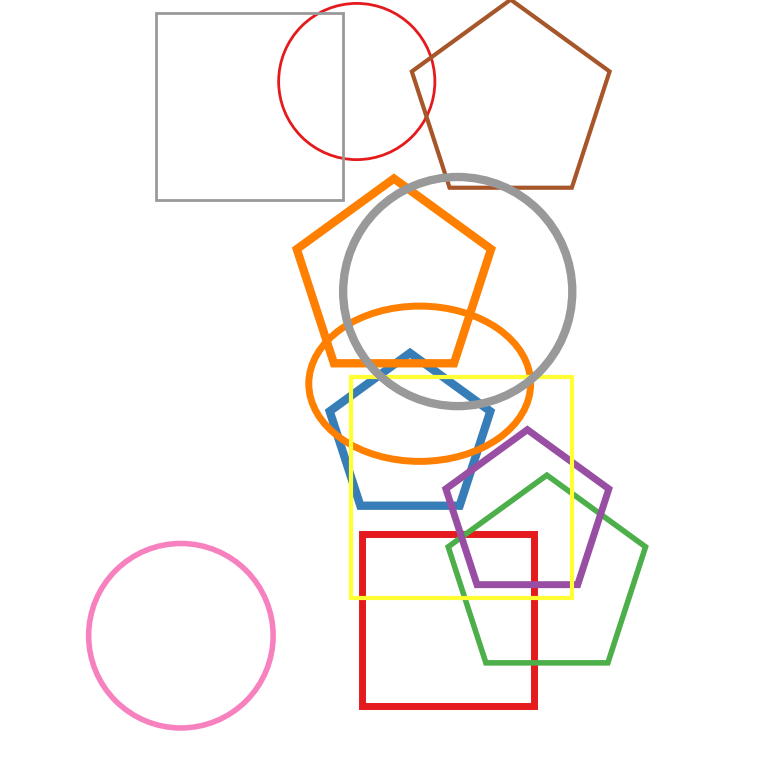[{"shape": "circle", "thickness": 1, "radius": 0.51, "center": [0.463, 0.894]}, {"shape": "square", "thickness": 2.5, "radius": 0.56, "center": [0.582, 0.195]}, {"shape": "pentagon", "thickness": 3, "radius": 0.55, "center": [0.532, 0.432]}, {"shape": "pentagon", "thickness": 2, "radius": 0.67, "center": [0.71, 0.248]}, {"shape": "pentagon", "thickness": 2.5, "radius": 0.56, "center": [0.685, 0.331]}, {"shape": "oval", "thickness": 2.5, "radius": 0.72, "center": [0.545, 0.502]}, {"shape": "pentagon", "thickness": 3, "radius": 0.66, "center": [0.512, 0.635]}, {"shape": "square", "thickness": 1.5, "radius": 0.72, "center": [0.599, 0.366]}, {"shape": "pentagon", "thickness": 1.5, "radius": 0.68, "center": [0.663, 0.865]}, {"shape": "circle", "thickness": 2, "radius": 0.6, "center": [0.235, 0.174]}, {"shape": "square", "thickness": 1, "radius": 0.61, "center": [0.324, 0.862]}, {"shape": "circle", "thickness": 3, "radius": 0.74, "center": [0.594, 0.621]}]